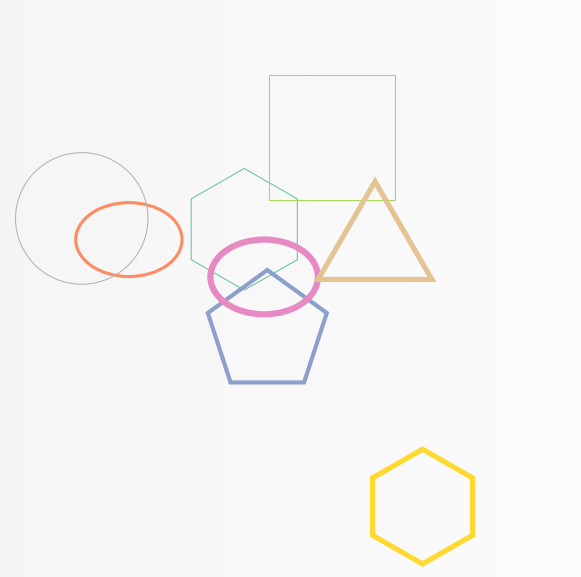[{"shape": "hexagon", "thickness": 0.5, "radius": 0.53, "center": [0.42, 0.602]}, {"shape": "oval", "thickness": 1.5, "radius": 0.46, "center": [0.222, 0.584]}, {"shape": "pentagon", "thickness": 2, "radius": 0.54, "center": [0.46, 0.424]}, {"shape": "oval", "thickness": 3, "radius": 0.46, "center": [0.455, 0.52]}, {"shape": "square", "thickness": 0.5, "radius": 0.54, "center": [0.571, 0.761]}, {"shape": "hexagon", "thickness": 2.5, "radius": 0.5, "center": [0.727, 0.122]}, {"shape": "triangle", "thickness": 2.5, "radius": 0.57, "center": [0.645, 0.572]}, {"shape": "circle", "thickness": 0.5, "radius": 0.57, "center": [0.141, 0.621]}]